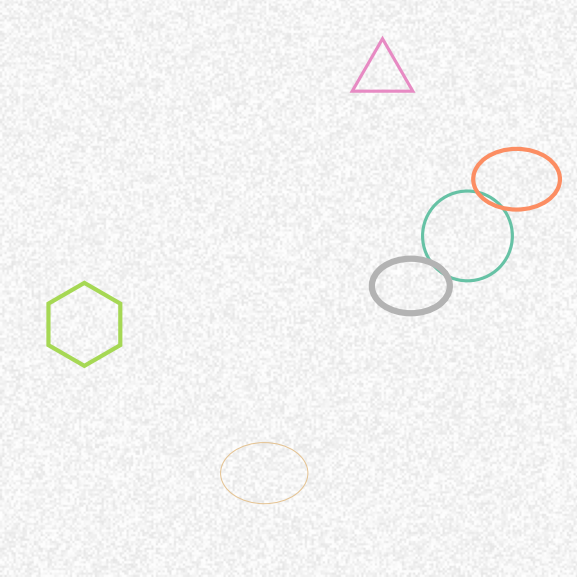[{"shape": "circle", "thickness": 1.5, "radius": 0.39, "center": [0.809, 0.591]}, {"shape": "oval", "thickness": 2, "radius": 0.38, "center": [0.895, 0.689]}, {"shape": "triangle", "thickness": 1.5, "radius": 0.3, "center": [0.662, 0.872]}, {"shape": "hexagon", "thickness": 2, "radius": 0.36, "center": [0.146, 0.437]}, {"shape": "oval", "thickness": 0.5, "radius": 0.38, "center": [0.458, 0.18]}, {"shape": "oval", "thickness": 3, "radius": 0.34, "center": [0.711, 0.504]}]